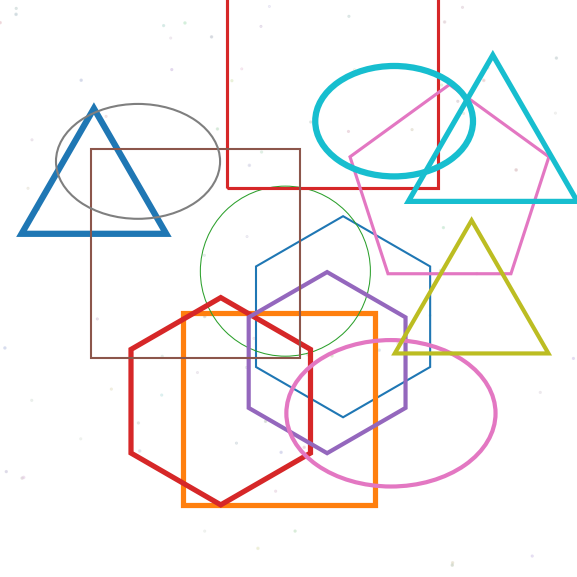[{"shape": "triangle", "thickness": 3, "radius": 0.72, "center": [0.163, 0.667]}, {"shape": "hexagon", "thickness": 1, "radius": 0.87, "center": [0.594, 0.451]}, {"shape": "square", "thickness": 2.5, "radius": 0.83, "center": [0.483, 0.291]}, {"shape": "circle", "thickness": 0.5, "radius": 0.74, "center": [0.494, 0.53]}, {"shape": "hexagon", "thickness": 2.5, "radius": 0.9, "center": [0.382, 0.304]}, {"shape": "square", "thickness": 1.5, "radius": 0.91, "center": [0.575, 0.856]}, {"shape": "hexagon", "thickness": 2, "radius": 0.78, "center": [0.566, 0.371]}, {"shape": "square", "thickness": 1, "radius": 0.9, "center": [0.339, 0.56]}, {"shape": "oval", "thickness": 2, "radius": 0.91, "center": [0.677, 0.283]}, {"shape": "pentagon", "thickness": 1.5, "radius": 0.91, "center": [0.778, 0.672]}, {"shape": "oval", "thickness": 1, "radius": 0.71, "center": [0.239, 0.72]}, {"shape": "triangle", "thickness": 2, "radius": 0.77, "center": [0.817, 0.464]}, {"shape": "oval", "thickness": 3, "radius": 0.68, "center": [0.682, 0.789]}, {"shape": "triangle", "thickness": 2.5, "radius": 0.84, "center": [0.853, 0.735]}]